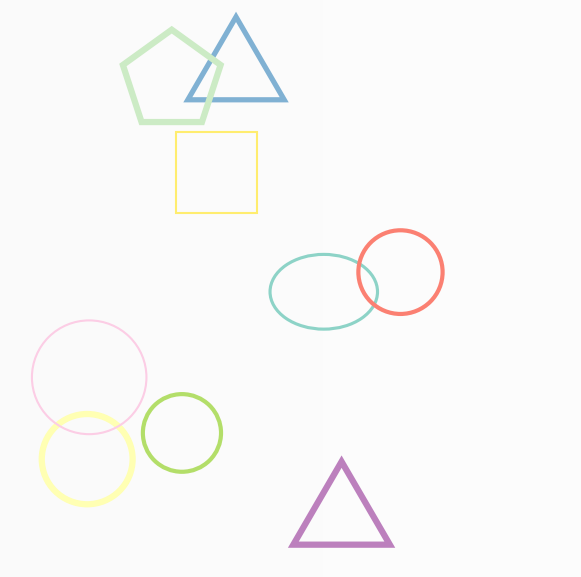[{"shape": "oval", "thickness": 1.5, "radius": 0.46, "center": [0.557, 0.494]}, {"shape": "circle", "thickness": 3, "radius": 0.39, "center": [0.15, 0.204]}, {"shape": "circle", "thickness": 2, "radius": 0.36, "center": [0.689, 0.528]}, {"shape": "triangle", "thickness": 2.5, "radius": 0.48, "center": [0.406, 0.874]}, {"shape": "circle", "thickness": 2, "radius": 0.34, "center": [0.313, 0.249]}, {"shape": "circle", "thickness": 1, "radius": 0.49, "center": [0.153, 0.346]}, {"shape": "triangle", "thickness": 3, "radius": 0.48, "center": [0.588, 0.104]}, {"shape": "pentagon", "thickness": 3, "radius": 0.44, "center": [0.295, 0.859]}, {"shape": "square", "thickness": 1, "radius": 0.35, "center": [0.373, 0.7]}]